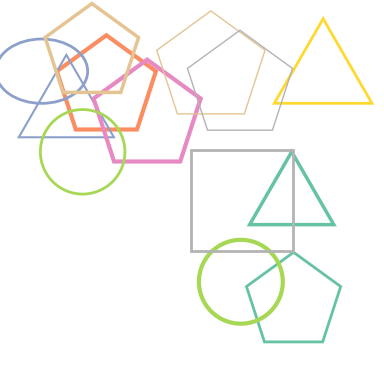[{"shape": "triangle", "thickness": 2.5, "radius": 0.63, "center": [0.758, 0.48]}, {"shape": "pentagon", "thickness": 2, "radius": 0.64, "center": [0.763, 0.216]}, {"shape": "pentagon", "thickness": 3, "radius": 0.68, "center": [0.276, 0.773]}, {"shape": "triangle", "thickness": 1.5, "radius": 0.71, "center": [0.172, 0.715]}, {"shape": "oval", "thickness": 2, "radius": 0.6, "center": [0.108, 0.815]}, {"shape": "pentagon", "thickness": 3, "radius": 0.73, "center": [0.382, 0.699]}, {"shape": "circle", "thickness": 2, "radius": 0.55, "center": [0.215, 0.606]}, {"shape": "circle", "thickness": 3, "radius": 0.54, "center": [0.626, 0.268]}, {"shape": "triangle", "thickness": 2, "radius": 0.73, "center": [0.839, 0.805]}, {"shape": "pentagon", "thickness": 1, "radius": 0.74, "center": [0.548, 0.824]}, {"shape": "pentagon", "thickness": 2.5, "radius": 0.64, "center": [0.239, 0.863]}, {"shape": "pentagon", "thickness": 1, "radius": 0.72, "center": [0.623, 0.778]}, {"shape": "square", "thickness": 2, "radius": 0.66, "center": [0.628, 0.48]}]